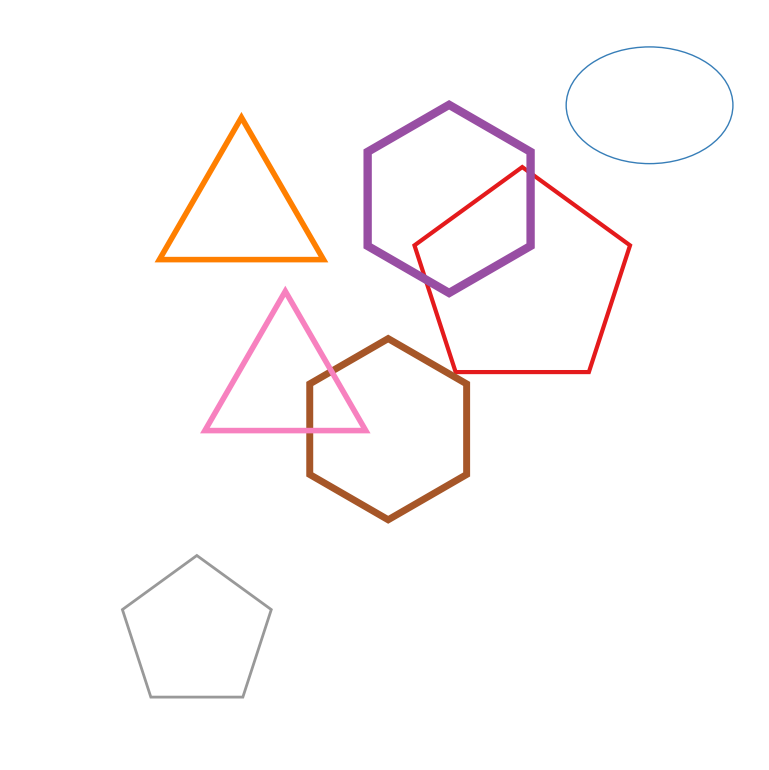[{"shape": "pentagon", "thickness": 1.5, "radius": 0.74, "center": [0.678, 0.636]}, {"shape": "oval", "thickness": 0.5, "radius": 0.54, "center": [0.844, 0.863]}, {"shape": "hexagon", "thickness": 3, "radius": 0.61, "center": [0.583, 0.742]}, {"shape": "triangle", "thickness": 2, "radius": 0.62, "center": [0.314, 0.724]}, {"shape": "hexagon", "thickness": 2.5, "radius": 0.59, "center": [0.504, 0.443]}, {"shape": "triangle", "thickness": 2, "radius": 0.6, "center": [0.371, 0.501]}, {"shape": "pentagon", "thickness": 1, "radius": 0.51, "center": [0.256, 0.177]}]